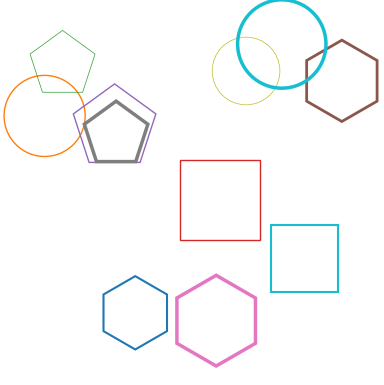[{"shape": "hexagon", "thickness": 1.5, "radius": 0.48, "center": [0.351, 0.188]}, {"shape": "circle", "thickness": 1, "radius": 0.53, "center": [0.116, 0.699]}, {"shape": "pentagon", "thickness": 0.5, "radius": 0.44, "center": [0.162, 0.832]}, {"shape": "square", "thickness": 1, "radius": 0.52, "center": [0.571, 0.48]}, {"shape": "pentagon", "thickness": 1, "radius": 0.56, "center": [0.298, 0.669]}, {"shape": "hexagon", "thickness": 2, "radius": 0.53, "center": [0.888, 0.79]}, {"shape": "hexagon", "thickness": 2.5, "radius": 0.59, "center": [0.562, 0.167]}, {"shape": "pentagon", "thickness": 2.5, "radius": 0.43, "center": [0.302, 0.65]}, {"shape": "circle", "thickness": 0.5, "radius": 0.44, "center": [0.639, 0.816]}, {"shape": "circle", "thickness": 2.5, "radius": 0.57, "center": [0.732, 0.886]}, {"shape": "square", "thickness": 1.5, "radius": 0.43, "center": [0.791, 0.328]}]